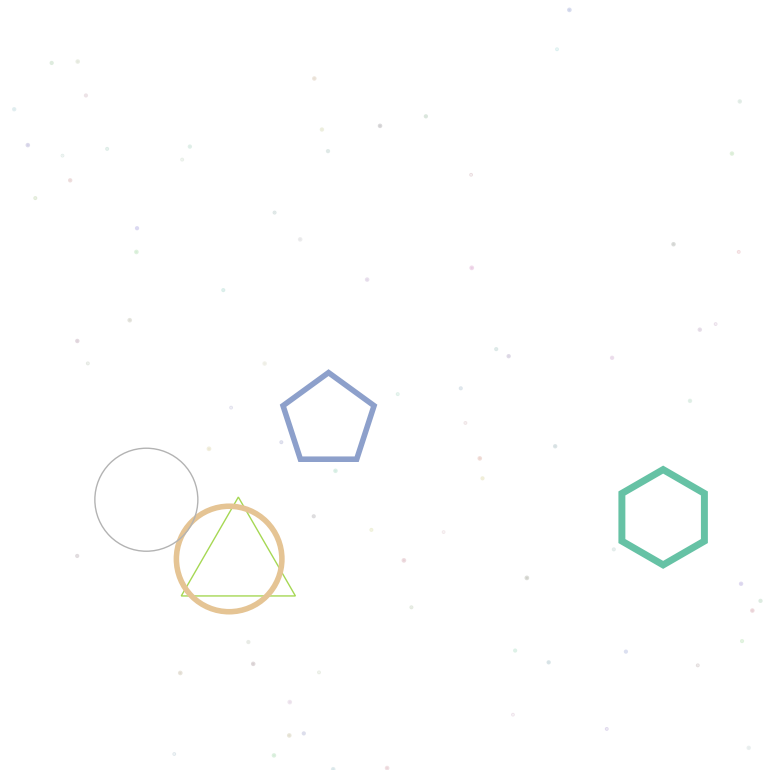[{"shape": "hexagon", "thickness": 2.5, "radius": 0.31, "center": [0.861, 0.328]}, {"shape": "pentagon", "thickness": 2, "radius": 0.31, "center": [0.427, 0.454]}, {"shape": "triangle", "thickness": 0.5, "radius": 0.43, "center": [0.31, 0.269]}, {"shape": "circle", "thickness": 2, "radius": 0.34, "center": [0.298, 0.274]}, {"shape": "circle", "thickness": 0.5, "radius": 0.33, "center": [0.19, 0.351]}]